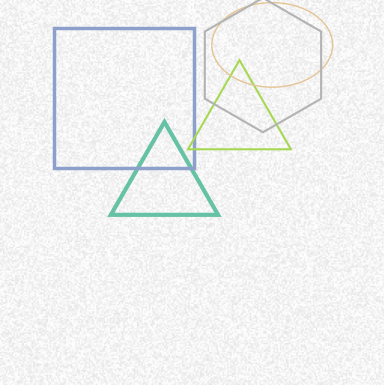[{"shape": "triangle", "thickness": 3, "radius": 0.8, "center": [0.427, 0.522]}, {"shape": "square", "thickness": 2.5, "radius": 0.91, "center": [0.323, 0.745]}, {"shape": "triangle", "thickness": 1.5, "radius": 0.77, "center": [0.622, 0.689]}, {"shape": "oval", "thickness": 1, "radius": 0.78, "center": [0.707, 0.883]}, {"shape": "hexagon", "thickness": 1.5, "radius": 0.87, "center": [0.683, 0.831]}]